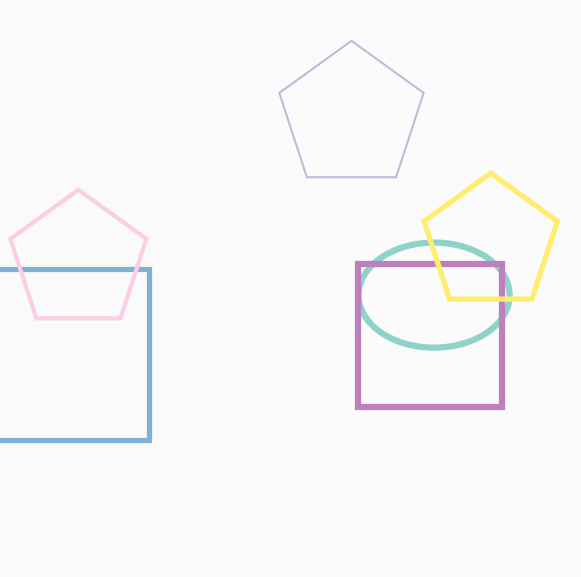[{"shape": "oval", "thickness": 3, "radius": 0.65, "center": [0.747, 0.488]}, {"shape": "pentagon", "thickness": 1, "radius": 0.65, "center": [0.605, 0.798]}, {"shape": "square", "thickness": 2.5, "radius": 0.74, "center": [0.109, 0.385]}, {"shape": "pentagon", "thickness": 2, "radius": 0.62, "center": [0.135, 0.547]}, {"shape": "square", "thickness": 3, "radius": 0.62, "center": [0.74, 0.419]}, {"shape": "pentagon", "thickness": 2.5, "radius": 0.6, "center": [0.844, 0.579]}]